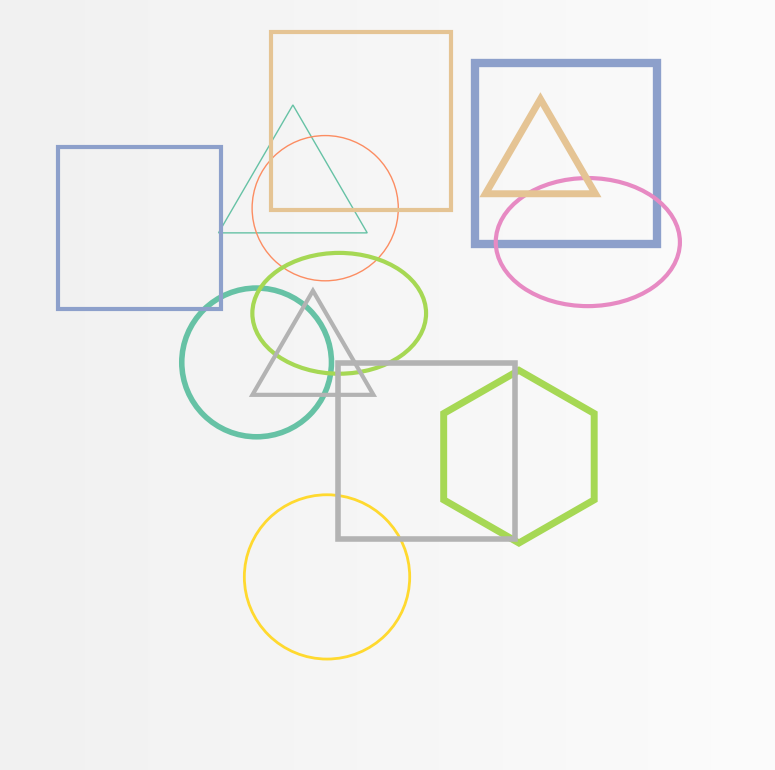[{"shape": "triangle", "thickness": 0.5, "radius": 0.55, "center": [0.378, 0.753]}, {"shape": "circle", "thickness": 2, "radius": 0.48, "center": [0.331, 0.529]}, {"shape": "circle", "thickness": 0.5, "radius": 0.47, "center": [0.42, 0.73]}, {"shape": "square", "thickness": 3, "radius": 0.59, "center": [0.73, 0.8]}, {"shape": "square", "thickness": 1.5, "radius": 0.52, "center": [0.18, 0.704]}, {"shape": "oval", "thickness": 1.5, "radius": 0.59, "center": [0.758, 0.686]}, {"shape": "hexagon", "thickness": 2.5, "radius": 0.56, "center": [0.67, 0.407]}, {"shape": "oval", "thickness": 1.5, "radius": 0.56, "center": [0.438, 0.593]}, {"shape": "circle", "thickness": 1, "radius": 0.53, "center": [0.422, 0.251]}, {"shape": "triangle", "thickness": 2.5, "radius": 0.41, "center": [0.697, 0.789]}, {"shape": "square", "thickness": 1.5, "radius": 0.58, "center": [0.466, 0.843]}, {"shape": "triangle", "thickness": 1.5, "radius": 0.45, "center": [0.404, 0.532]}, {"shape": "square", "thickness": 2, "radius": 0.57, "center": [0.55, 0.415]}]